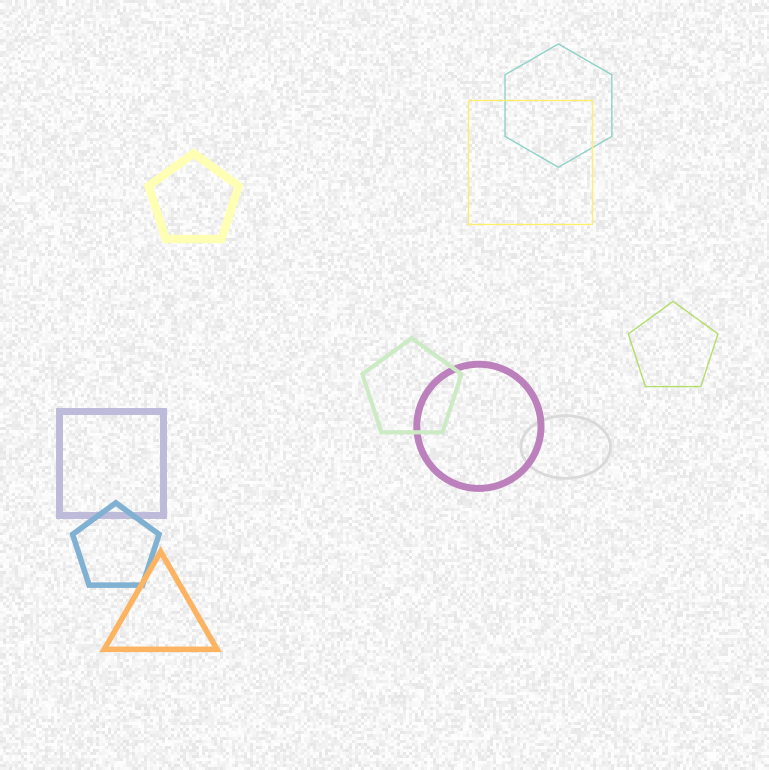[{"shape": "hexagon", "thickness": 0.5, "radius": 0.4, "center": [0.725, 0.863]}, {"shape": "pentagon", "thickness": 3, "radius": 0.31, "center": [0.252, 0.739]}, {"shape": "square", "thickness": 2.5, "radius": 0.34, "center": [0.144, 0.399]}, {"shape": "pentagon", "thickness": 2, "radius": 0.3, "center": [0.15, 0.288]}, {"shape": "triangle", "thickness": 2, "radius": 0.42, "center": [0.209, 0.199]}, {"shape": "pentagon", "thickness": 0.5, "radius": 0.31, "center": [0.874, 0.547]}, {"shape": "oval", "thickness": 1, "radius": 0.29, "center": [0.735, 0.419]}, {"shape": "circle", "thickness": 2.5, "radius": 0.4, "center": [0.622, 0.446]}, {"shape": "pentagon", "thickness": 1.5, "radius": 0.34, "center": [0.535, 0.493]}, {"shape": "square", "thickness": 0.5, "radius": 0.4, "center": [0.689, 0.79]}]